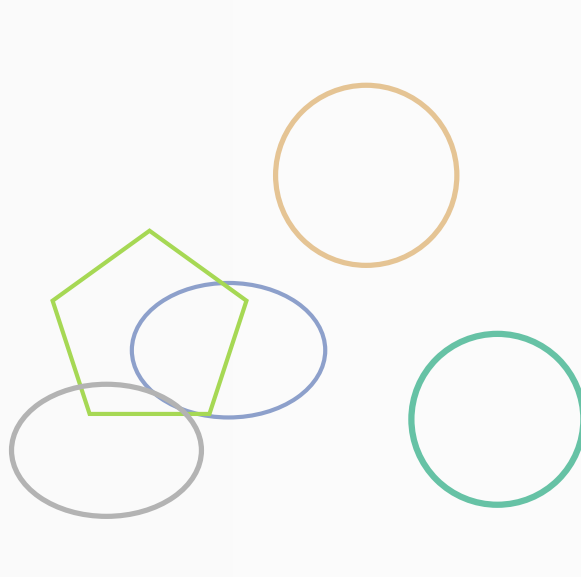[{"shape": "circle", "thickness": 3, "radius": 0.74, "center": [0.856, 0.273]}, {"shape": "oval", "thickness": 2, "radius": 0.83, "center": [0.393, 0.393]}, {"shape": "pentagon", "thickness": 2, "radius": 0.88, "center": [0.257, 0.424]}, {"shape": "circle", "thickness": 2.5, "radius": 0.78, "center": [0.63, 0.696]}, {"shape": "oval", "thickness": 2.5, "radius": 0.82, "center": [0.183, 0.219]}]